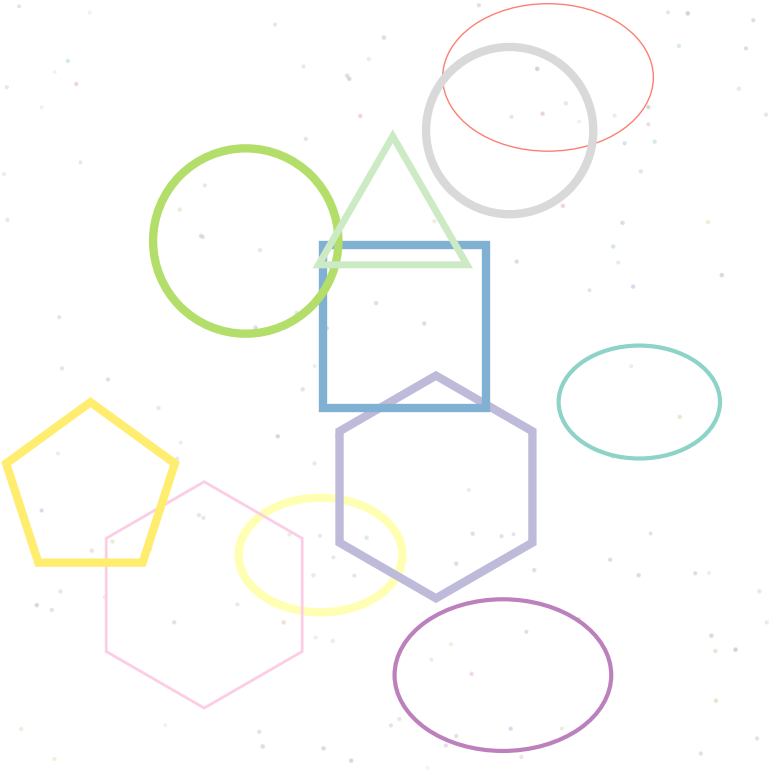[{"shape": "oval", "thickness": 1.5, "radius": 0.52, "center": [0.83, 0.478]}, {"shape": "oval", "thickness": 3, "radius": 0.53, "center": [0.416, 0.279]}, {"shape": "hexagon", "thickness": 3, "radius": 0.72, "center": [0.566, 0.368]}, {"shape": "oval", "thickness": 0.5, "radius": 0.68, "center": [0.712, 0.899]}, {"shape": "square", "thickness": 3, "radius": 0.53, "center": [0.525, 0.575]}, {"shape": "circle", "thickness": 3, "radius": 0.6, "center": [0.319, 0.687]}, {"shape": "hexagon", "thickness": 1, "radius": 0.73, "center": [0.265, 0.227]}, {"shape": "circle", "thickness": 3, "radius": 0.54, "center": [0.662, 0.83]}, {"shape": "oval", "thickness": 1.5, "radius": 0.7, "center": [0.653, 0.123]}, {"shape": "triangle", "thickness": 2.5, "radius": 0.56, "center": [0.51, 0.712]}, {"shape": "pentagon", "thickness": 3, "radius": 0.58, "center": [0.118, 0.362]}]